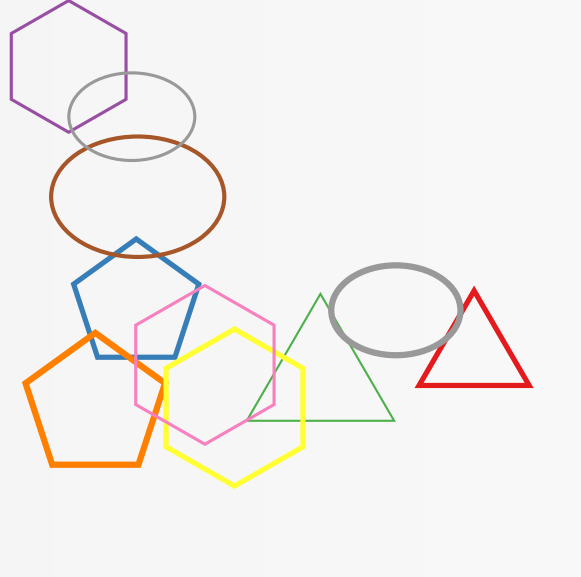[{"shape": "triangle", "thickness": 2.5, "radius": 0.55, "center": [0.816, 0.386]}, {"shape": "pentagon", "thickness": 2.5, "radius": 0.57, "center": [0.234, 0.472]}, {"shape": "triangle", "thickness": 1, "radius": 0.73, "center": [0.551, 0.344]}, {"shape": "hexagon", "thickness": 1.5, "radius": 0.57, "center": [0.118, 0.884]}, {"shape": "pentagon", "thickness": 3, "radius": 0.63, "center": [0.164, 0.297]}, {"shape": "hexagon", "thickness": 2.5, "radius": 0.68, "center": [0.403, 0.293]}, {"shape": "oval", "thickness": 2, "radius": 0.74, "center": [0.237, 0.658]}, {"shape": "hexagon", "thickness": 1.5, "radius": 0.69, "center": [0.353, 0.367]}, {"shape": "oval", "thickness": 3, "radius": 0.56, "center": [0.681, 0.462]}, {"shape": "oval", "thickness": 1.5, "radius": 0.54, "center": [0.227, 0.797]}]